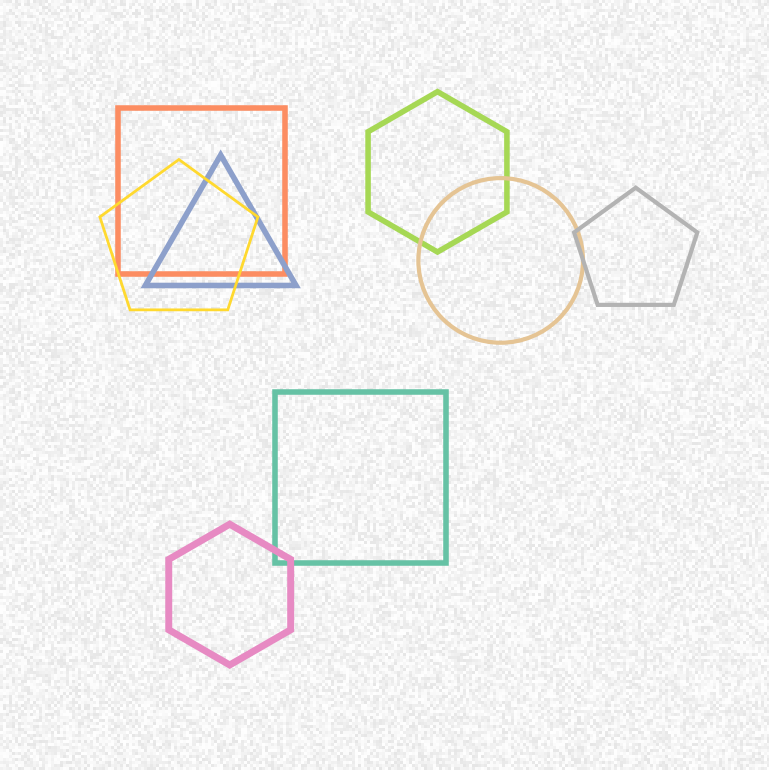[{"shape": "square", "thickness": 2, "radius": 0.56, "center": [0.468, 0.38]}, {"shape": "square", "thickness": 2, "radius": 0.54, "center": [0.262, 0.752]}, {"shape": "triangle", "thickness": 2, "radius": 0.56, "center": [0.287, 0.686]}, {"shape": "hexagon", "thickness": 2.5, "radius": 0.46, "center": [0.298, 0.228]}, {"shape": "hexagon", "thickness": 2, "radius": 0.52, "center": [0.568, 0.777]}, {"shape": "pentagon", "thickness": 1, "radius": 0.54, "center": [0.232, 0.685]}, {"shape": "circle", "thickness": 1.5, "radius": 0.53, "center": [0.65, 0.662]}, {"shape": "pentagon", "thickness": 1.5, "radius": 0.42, "center": [0.826, 0.672]}]